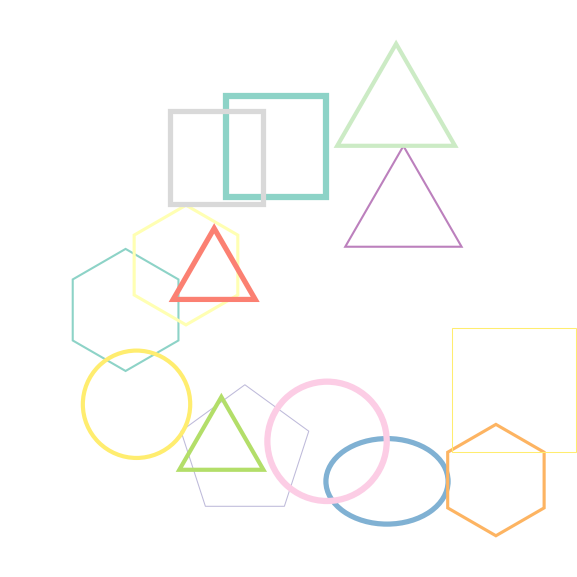[{"shape": "hexagon", "thickness": 1, "radius": 0.53, "center": [0.217, 0.462]}, {"shape": "square", "thickness": 3, "radius": 0.44, "center": [0.478, 0.745]}, {"shape": "hexagon", "thickness": 1.5, "radius": 0.52, "center": [0.322, 0.54]}, {"shape": "pentagon", "thickness": 0.5, "radius": 0.58, "center": [0.424, 0.217]}, {"shape": "triangle", "thickness": 2.5, "radius": 0.41, "center": [0.371, 0.522]}, {"shape": "oval", "thickness": 2.5, "radius": 0.53, "center": [0.67, 0.166]}, {"shape": "hexagon", "thickness": 1.5, "radius": 0.48, "center": [0.859, 0.168]}, {"shape": "triangle", "thickness": 2, "radius": 0.42, "center": [0.383, 0.228]}, {"shape": "circle", "thickness": 3, "radius": 0.52, "center": [0.566, 0.235]}, {"shape": "square", "thickness": 2.5, "radius": 0.4, "center": [0.375, 0.727]}, {"shape": "triangle", "thickness": 1, "radius": 0.58, "center": [0.699, 0.63]}, {"shape": "triangle", "thickness": 2, "radius": 0.59, "center": [0.686, 0.806]}, {"shape": "circle", "thickness": 2, "radius": 0.46, "center": [0.236, 0.299]}, {"shape": "square", "thickness": 0.5, "radius": 0.54, "center": [0.89, 0.324]}]